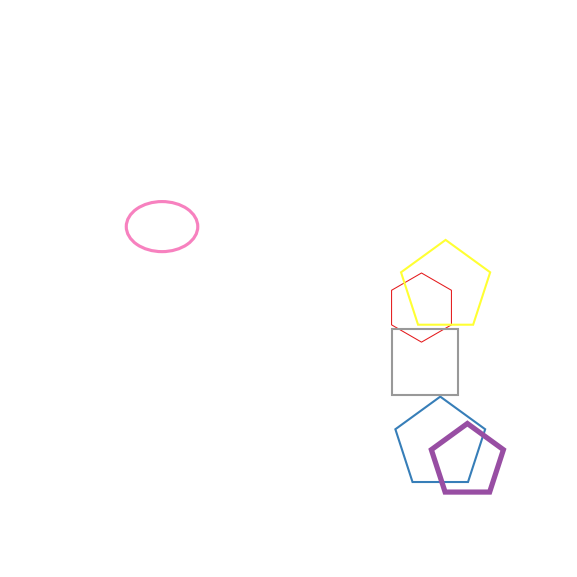[{"shape": "hexagon", "thickness": 0.5, "radius": 0.3, "center": [0.73, 0.467]}, {"shape": "pentagon", "thickness": 1, "radius": 0.41, "center": [0.762, 0.231]}, {"shape": "pentagon", "thickness": 2.5, "radius": 0.33, "center": [0.809, 0.2]}, {"shape": "pentagon", "thickness": 1, "radius": 0.41, "center": [0.772, 0.503]}, {"shape": "oval", "thickness": 1.5, "radius": 0.31, "center": [0.281, 0.607]}, {"shape": "square", "thickness": 1, "radius": 0.29, "center": [0.736, 0.372]}]